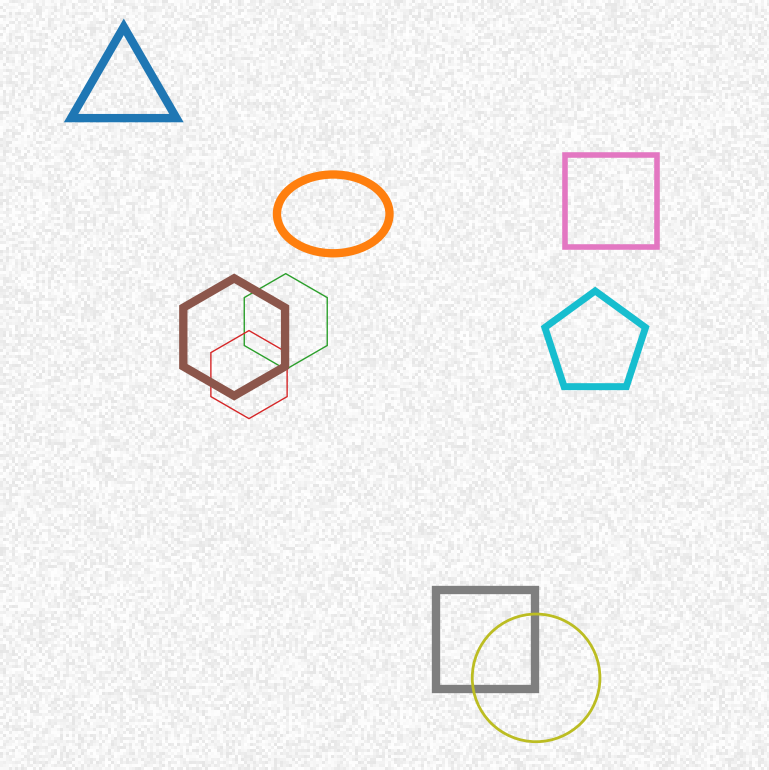[{"shape": "triangle", "thickness": 3, "radius": 0.4, "center": [0.161, 0.886]}, {"shape": "oval", "thickness": 3, "radius": 0.37, "center": [0.433, 0.722]}, {"shape": "hexagon", "thickness": 0.5, "radius": 0.31, "center": [0.371, 0.582]}, {"shape": "hexagon", "thickness": 0.5, "radius": 0.29, "center": [0.323, 0.514]}, {"shape": "hexagon", "thickness": 3, "radius": 0.38, "center": [0.304, 0.562]}, {"shape": "square", "thickness": 2, "radius": 0.3, "center": [0.793, 0.739]}, {"shape": "square", "thickness": 3, "radius": 0.32, "center": [0.63, 0.17]}, {"shape": "circle", "thickness": 1, "radius": 0.41, "center": [0.696, 0.12]}, {"shape": "pentagon", "thickness": 2.5, "radius": 0.34, "center": [0.773, 0.553]}]